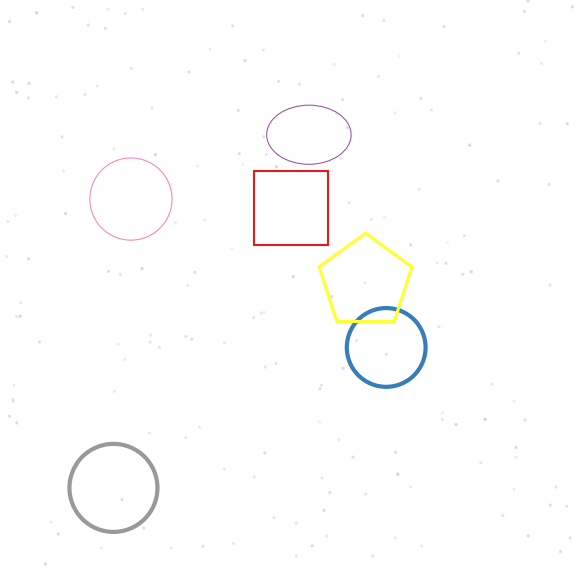[{"shape": "square", "thickness": 1, "radius": 0.32, "center": [0.504, 0.639]}, {"shape": "circle", "thickness": 2, "radius": 0.34, "center": [0.669, 0.397]}, {"shape": "oval", "thickness": 0.5, "radius": 0.37, "center": [0.535, 0.766]}, {"shape": "pentagon", "thickness": 1.5, "radius": 0.42, "center": [0.633, 0.511]}, {"shape": "circle", "thickness": 0.5, "radius": 0.36, "center": [0.227, 0.654]}, {"shape": "circle", "thickness": 2, "radius": 0.38, "center": [0.196, 0.154]}]